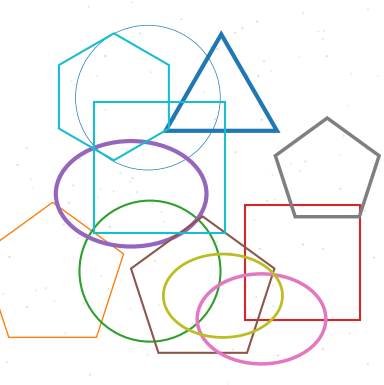[{"shape": "triangle", "thickness": 3, "radius": 0.84, "center": [0.575, 0.744]}, {"shape": "circle", "thickness": 0.5, "radius": 0.94, "center": [0.384, 0.746]}, {"shape": "pentagon", "thickness": 1, "radius": 0.97, "center": [0.137, 0.281]}, {"shape": "circle", "thickness": 1.5, "radius": 0.92, "center": [0.39, 0.296]}, {"shape": "square", "thickness": 1.5, "radius": 0.75, "center": [0.786, 0.318]}, {"shape": "oval", "thickness": 3, "radius": 0.98, "center": [0.341, 0.497]}, {"shape": "pentagon", "thickness": 1.5, "radius": 0.98, "center": [0.527, 0.242]}, {"shape": "oval", "thickness": 2.5, "radius": 0.84, "center": [0.679, 0.172]}, {"shape": "pentagon", "thickness": 2.5, "radius": 0.71, "center": [0.85, 0.552]}, {"shape": "oval", "thickness": 2, "radius": 0.77, "center": [0.579, 0.232]}, {"shape": "square", "thickness": 1.5, "radius": 0.85, "center": [0.415, 0.565]}, {"shape": "hexagon", "thickness": 1.5, "radius": 0.82, "center": [0.296, 0.749]}]